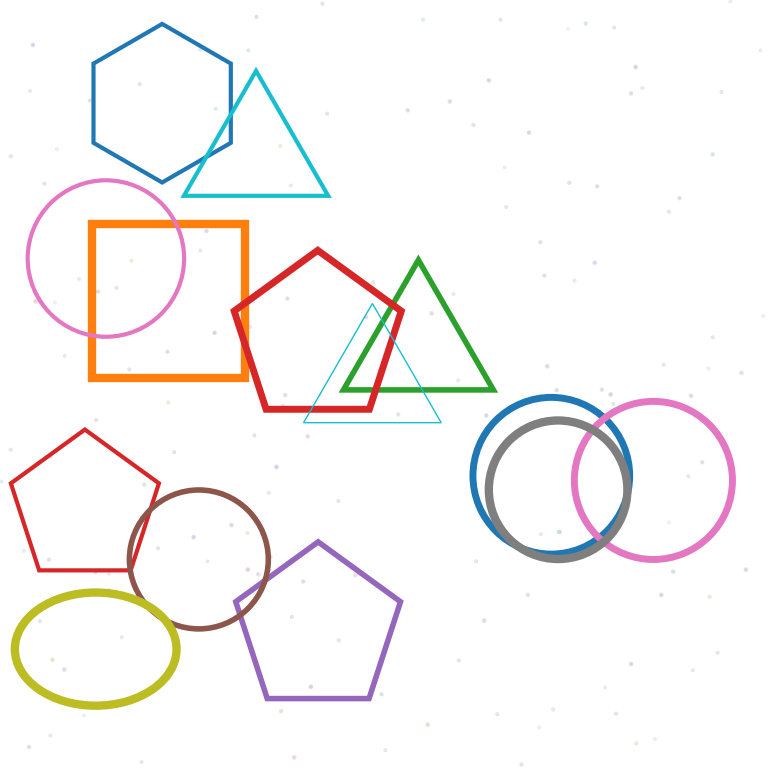[{"shape": "circle", "thickness": 2.5, "radius": 0.51, "center": [0.716, 0.382]}, {"shape": "hexagon", "thickness": 1.5, "radius": 0.51, "center": [0.211, 0.866]}, {"shape": "square", "thickness": 3, "radius": 0.5, "center": [0.219, 0.609]}, {"shape": "triangle", "thickness": 2, "radius": 0.56, "center": [0.543, 0.55]}, {"shape": "pentagon", "thickness": 2.5, "radius": 0.57, "center": [0.413, 0.561]}, {"shape": "pentagon", "thickness": 1.5, "radius": 0.51, "center": [0.11, 0.341]}, {"shape": "pentagon", "thickness": 2, "radius": 0.56, "center": [0.413, 0.184]}, {"shape": "circle", "thickness": 2, "radius": 0.45, "center": [0.258, 0.273]}, {"shape": "circle", "thickness": 1.5, "radius": 0.51, "center": [0.138, 0.664]}, {"shape": "circle", "thickness": 2.5, "radius": 0.51, "center": [0.849, 0.376]}, {"shape": "circle", "thickness": 3, "radius": 0.45, "center": [0.725, 0.364]}, {"shape": "oval", "thickness": 3, "radius": 0.52, "center": [0.124, 0.157]}, {"shape": "triangle", "thickness": 1.5, "radius": 0.54, "center": [0.333, 0.8]}, {"shape": "triangle", "thickness": 0.5, "radius": 0.52, "center": [0.484, 0.503]}]